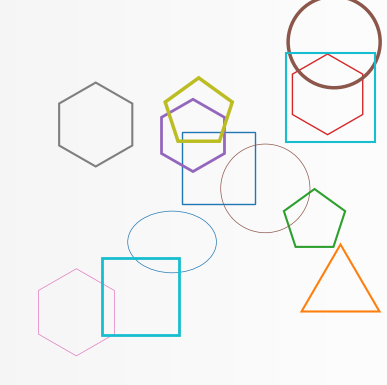[{"shape": "oval", "thickness": 0.5, "radius": 0.57, "center": [0.444, 0.372]}, {"shape": "square", "thickness": 1, "radius": 0.47, "center": [0.564, 0.563]}, {"shape": "triangle", "thickness": 1.5, "radius": 0.58, "center": [0.879, 0.249]}, {"shape": "pentagon", "thickness": 1.5, "radius": 0.42, "center": [0.812, 0.426]}, {"shape": "hexagon", "thickness": 1, "radius": 0.52, "center": [0.845, 0.755]}, {"shape": "hexagon", "thickness": 2, "radius": 0.47, "center": [0.498, 0.648]}, {"shape": "circle", "thickness": 0.5, "radius": 0.58, "center": [0.685, 0.511]}, {"shape": "circle", "thickness": 2.5, "radius": 0.59, "center": [0.862, 0.891]}, {"shape": "hexagon", "thickness": 0.5, "radius": 0.57, "center": [0.197, 0.189]}, {"shape": "hexagon", "thickness": 1.5, "radius": 0.55, "center": [0.247, 0.677]}, {"shape": "pentagon", "thickness": 2.5, "radius": 0.45, "center": [0.513, 0.707]}, {"shape": "square", "thickness": 1.5, "radius": 0.57, "center": [0.852, 0.746]}, {"shape": "square", "thickness": 2, "radius": 0.5, "center": [0.362, 0.229]}]